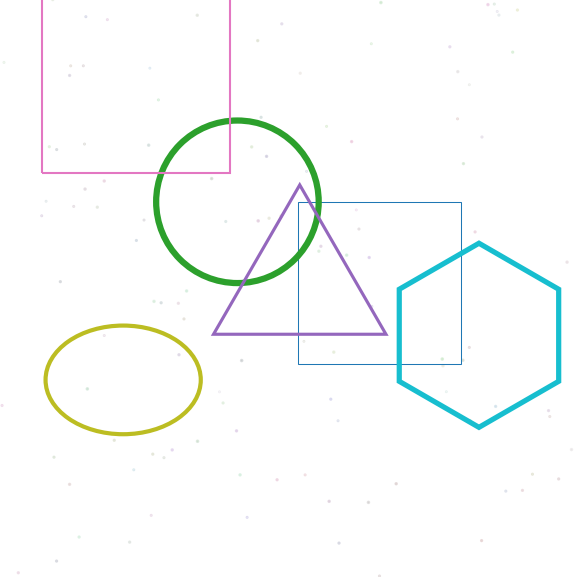[{"shape": "square", "thickness": 0.5, "radius": 0.7, "center": [0.658, 0.509]}, {"shape": "circle", "thickness": 3, "radius": 0.7, "center": [0.411, 0.65]}, {"shape": "triangle", "thickness": 1.5, "radius": 0.86, "center": [0.519, 0.507]}, {"shape": "square", "thickness": 1, "radius": 0.81, "center": [0.235, 0.862]}, {"shape": "oval", "thickness": 2, "radius": 0.67, "center": [0.213, 0.341]}, {"shape": "hexagon", "thickness": 2.5, "radius": 0.8, "center": [0.829, 0.419]}]